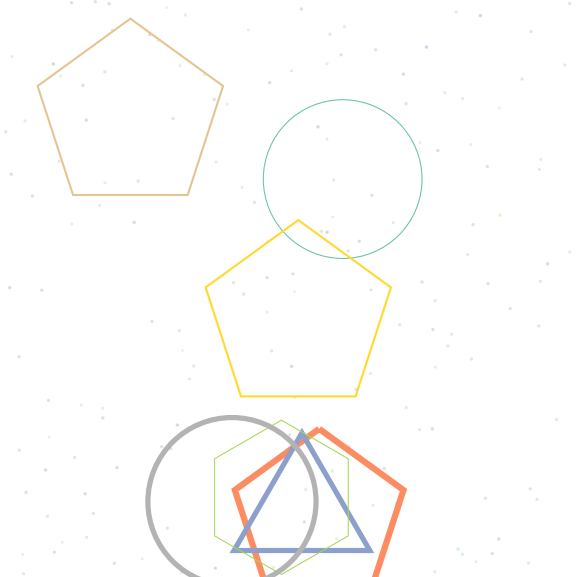[{"shape": "circle", "thickness": 0.5, "radius": 0.69, "center": [0.593, 0.689]}, {"shape": "pentagon", "thickness": 3, "radius": 0.77, "center": [0.553, 0.103]}, {"shape": "triangle", "thickness": 2.5, "radius": 0.68, "center": [0.523, 0.114]}, {"shape": "hexagon", "thickness": 0.5, "radius": 0.67, "center": [0.487, 0.138]}, {"shape": "pentagon", "thickness": 1, "radius": 0.84, "center": [0.517, 0.449]}, {"shape": "pentagon", "thickness": 1, "radius": 0.84, "center": [0.226, 0.798]}, {"shape": "circle", "thickness": 2.5, "radius": 0.73, "center": [0.402, 0.131]}]